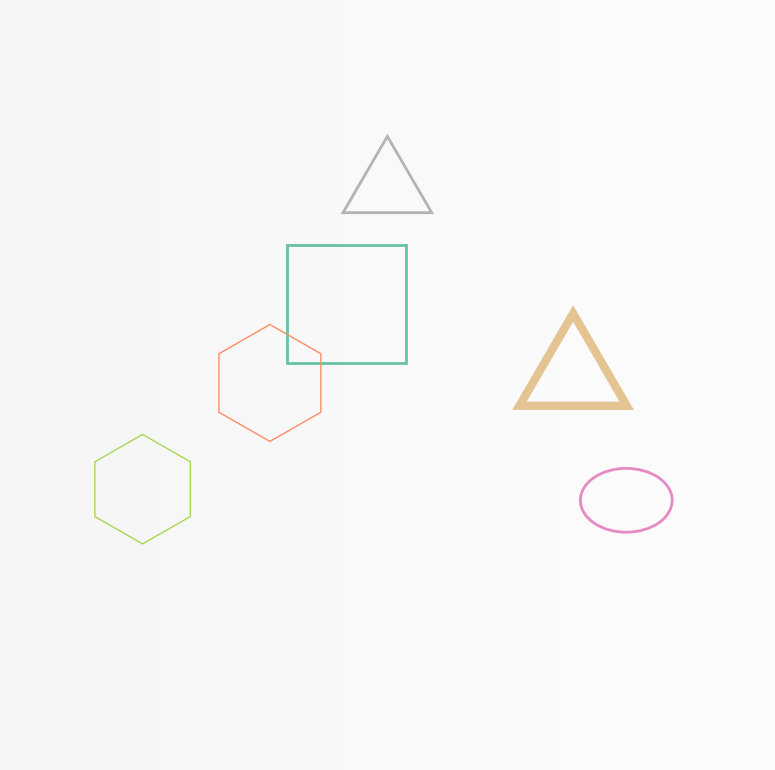[{"shape": "square", "thickness": 1, "radius": 0.38, "center": [0.447, 0.605]}, {"shape": "hexagon", "thickness": 0.5, "radius": 0.38, "center": [0.348, 0.503]}, {"shape": "oval", "thickness": 1, "radius": 0.3, "center": [0.808, 0.35]}, {"shape": "hexagon", "thickness": 0.5, "radius": 0.36, "center": [0.184, 0.365]}, {"shape": "triangle", "thickness": 3, "radius": 0.4, "center": [0.74, 0.513]}, {"shape": "triangle", "thickness": 1, "radius": 0.33, "center": [0.5, 0.757]}]